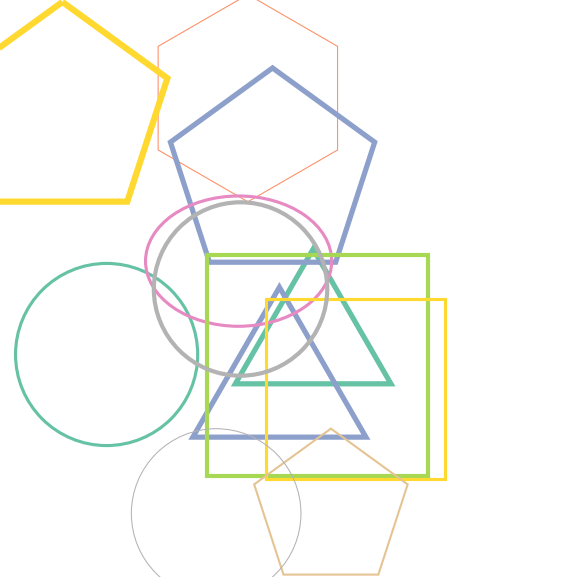[{"shape": "triangle", "thickness": 2.5, "radius": 0.78, "center": [0.542, 0.412]}, {"shape": "circle", "thickness": 1.5, "radius": 0.79, "center": [0.185, 0.385]}, {"shape": "hexagon", "thickness": 0.5, "radius": 0.9, "center": [0.429, 0.829]}, {"shape": "pentagon", "thickness": 2.5, "radius": 0.93, "center": [0.472, 0.696]}, {"shape": "triangle", "thickness": 2.5, "radius": 0.87, "center": [0.484, 0.329]}, {"shape": "oval", "thickness": 1.5, "radius": 0.81, "center": [0.413, 0.547]}, {"shape": "square", "thickness": 2, "radius": 0.95, "center": [0.55, 0.367]}, {"shape": "square", "thickness": 1.5, "radius": 0.78, "center": [0.615, 0.326]}, {"shape": "pentagon", "thickness": 3, "radius": 0.96, "center": [0.108, 0.805]}, {"shape": "pentagon", "thickness": 1, "radius": 0.7, "center": [0.573, 0.117]}, {"shape": "circle", "thickness": 2, "radius": 0.75, "center": [0.417, 0.499]}, {"shape": "circle", "thickness": 0.5, "radius": 0.73, "center": [0.374, 0.11]}]